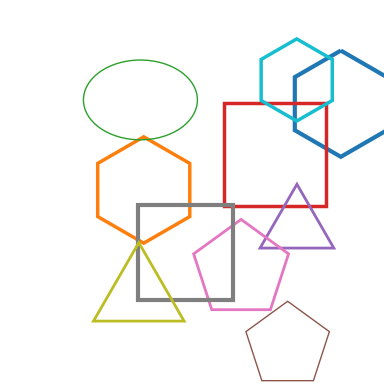[{"shape": "hexagon", "thickness": 3, "radius": 0.69, "center": [0.885, 0.731]}, {"shape": "hexagon", "thickness": 2.5, "radius": 0.69, "center": [0.373, 0.507]}, {"shape": "oval", "thickness": 1, "radius": 0.74, "center": [0.365, 0.74]}, {"shape": "square", "thickness": 2.5, "radius": 0.66, "center": [0.715, 0.599]}, {"shape": "triangle", "thickness": 2, "radius": 0.55, "center": [0.771, 0.411]}, {"shape": "pentagon", "thickness": 1, "radius": 0.57, "center": [0.747, 0.103]}, {"shape": "pentagon", "thickness": 2, "radius": 0.65, "center": [0.626, 0.3]}, {"shape": "square", "thickness": 3, "radius": 0.62, "center": [0.483, 0.344]}, {"shape": "triangle", "thickness": 2, "radius": 0.68, "center": [0.361, 0.234]}, {"shape": "hexagon", "thickness": 2.5, "radius": 0.53, "center": [0.771, 0.792]}]